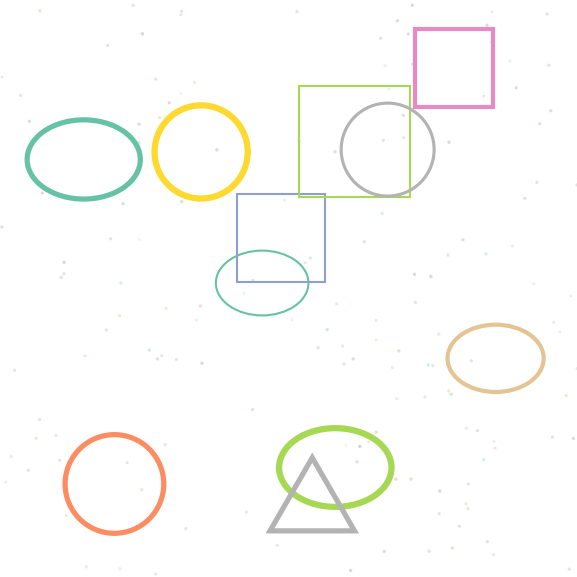[{"shape": "oval", "thickness": 2.5, "radius": 0.49, "center": [0.145, 0.723]}, {"shape": "oval", "thickness": 1, "radius": 0.4, "center": [0.454, 0.509]}, {"shape": "circle", "thickness": 2.5, "radius": 0.43, "center": [0.198, 0.161]}, {"shape": "square", "thickness": 1, "radius": 0.38, "center": [0.487, 0.587]}, {"shape": "square", "thickness": 2, "radius": 0.34, "center": [0.786, 0.881]}, {"shape": "oval", "thickness": 3, "radius": 0.49, "center": [0.581, 0.19]}, {"shape": "square", "thickness": 1, "radius": 0.48, "center": [0.614, 0.755]}, {"shape": "circle", "thickness": 3, "radius": 0.4, "center": [0.348, 0.736]}, {"shape": "oval", "thickness": 2, "radius": 0.42, "center": [0.858, 0.379]}, {"shape": "triangle", "thickness": 2.5, "radius": 0.42, "center": [0.541, 0.122]}, {"shape": "circle", "thickness": 1.5, "radius": 0.4, "center": [0.671, 0.74]}]